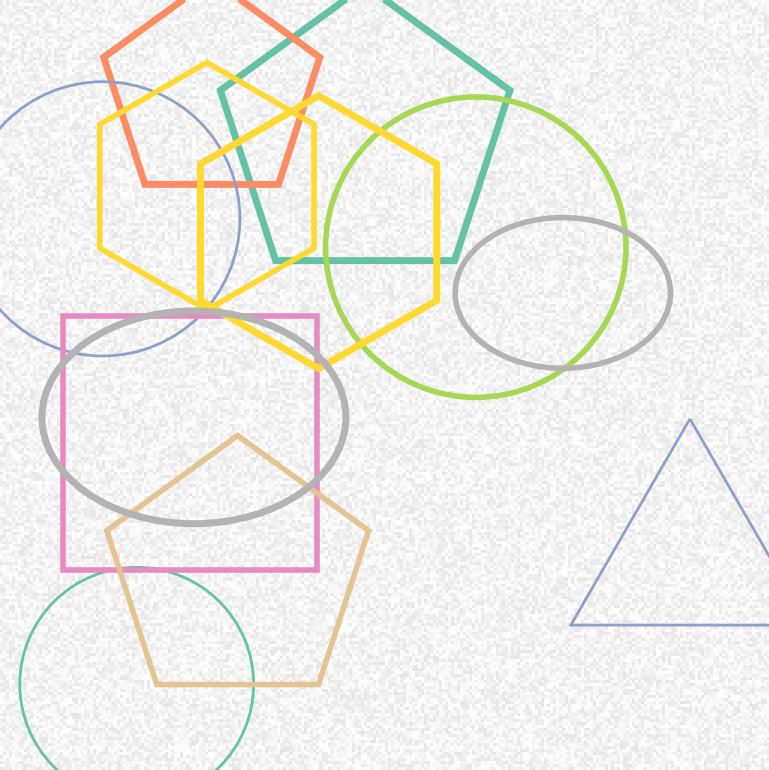[{"shape": "pentagon", "thickness": 2.5, "radius": 0.99, "center": [0.474, 0.821]}, {"shape": "circle", "thickness": 1, "radius": 0.76, "center": [0.178, 0.111]}, {"shape": "pentagon", "thickness": 2.5, "radius": 0.74, "center": [0.275, 0.88]}, {"shape": "circle", "thickness": 1, "radius": 0.89, "center": [0.133, 0.716]}, {"shape": "triangle", "thickness": 1, "radius": 0.89, "center": [0.896, 0.277]}, {"shape": "square", "thickness": 2, "radius": 0.83, "center": [0.247, 0.424]}, {"shape": "circle", "thickness": 2, "radius": 0.98, "center": [0.618, 0.679]}, {"shape": "hexagon", "thickness": 2.5, "radius": 0.89, "center": [0.414, 0.699]}, {"shape": "hexagon", "thickness": 2, "radius": 0.8, "center": [0.269, 0.758]}, {"shape": "pentagon", "thickness": 2, "radius": 0.89, "center": [0.309, 0.256]}, {"shape": "oval", "thickness": 2.5, "radius": 0.99, "center": [0.252, 0.458]}, {"shape": "oval", "thickness": 2, "radius": 0.7, "center": [0.731, 0.62]}]